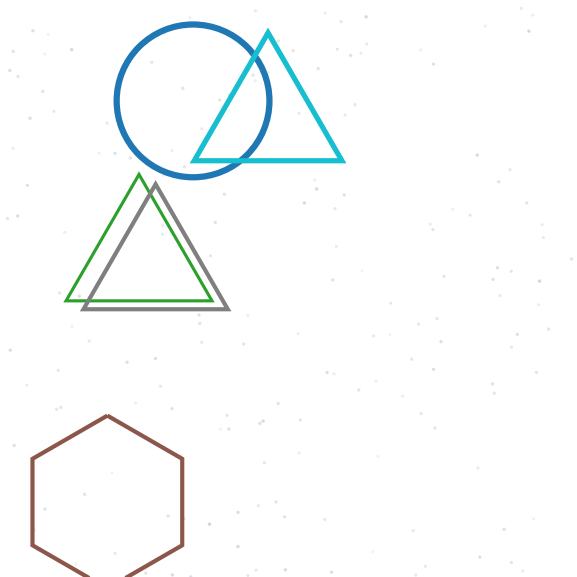[{"shape": "circle", "thickness": 3, "radius": 0.66, "center": [0.334, 0.824]}, {"shape": "triangle", "thickness": 1.5, "radius": 0.73, "center": [0.241, 0.551]}, {"shape": "hexagon", "thickness": 2, "radius": 0.75, "center": [0.186, 0.13]}, {"shape": "triangle", "thickness": 2, "radius": 0.72, "center": [0.269, 0.536]}, {"shape": "triangle", "thickness": 2.5, "radius": 0.74, "center": [0.464, 0.795]}]